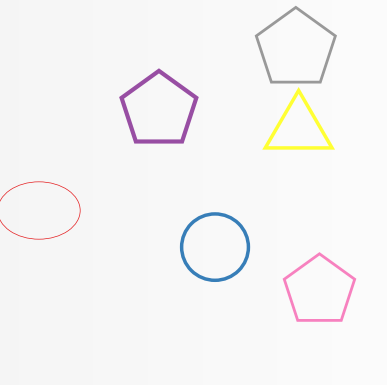[{"shape": "oval", "thickness": 0.5, "radius": 0.53, "center": [0.101, 0.453]}, {"shape": "circle", "thickness": 2.5, "radius": 0.43, "center": [0.555, 0.358]}, {"shape": "pentagon", "thickness": 3, "radius": 0.51, "center": [0.41, 0.715]}, {"shape": "triangle", "thickness": 2.5, "radius": 0.5, "center": [0.771, 0.666]}, {"shape": "pentagon", "thickness": 2, "radius": 0.48, "center": [0.824, 0.245]}, {"shape": "pentagon", "thickness": 2, "radius": 0.54, "center": [0.763, 0.873]}]